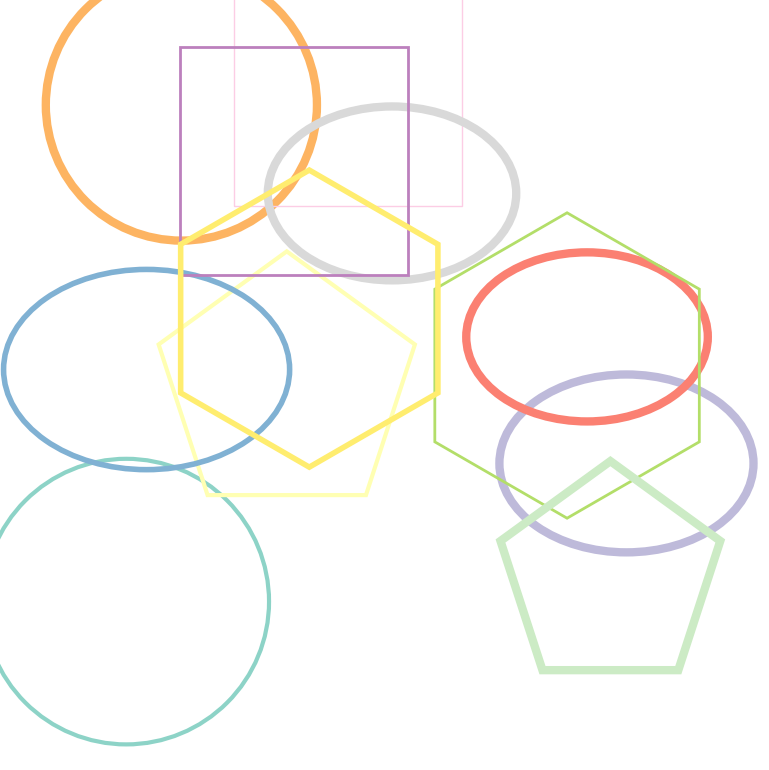[{"shape": "circle", "thickness": 1.5, "radius": 0.93, "center": [0.164, 0.219]}, {"shape": "pentagon", "thickness": 1.5, "radius": 0.87, "center": [0.372, 0.499]}, {"shape": "oval", "thickness": 3, "radius": 0.82, "center": [0.814, 0.398]}, {"shape": "oval", "thickness": 3, "radius": 0.78, "center": [0.762, 0.562]}, {"shape": "oval", "thickness": 2, "radius": 0.93, "center": [0.19, 0.52]}, {"shape": "circle", "thickness": 3, "radius": 0.88, "center": [0.236, 0.864]}, {"shape": "hexagon", "thickness": 1, "radius": 0.99, "center": [0.736, 0.525]}, {"shape": "square", "thickness": 0.5, "radius": 0.74, "center": [0.452, 0.881]}, {"shape": "oval", "thickness": 3, "radius": 0.81, "center": [0.509, 0.749]}, {"shape": "square", "thickness": 1, "radius": 0.74, "center": [0.382, 0.791]}, {"shape": "pentagon", "thickness": 3, "radius": 0.75, "center": [0.793, 0.251]}, {"shape": "hexagon", "thickness": 2, "radius": 0.96, "center": [0.402, 0.586]}]